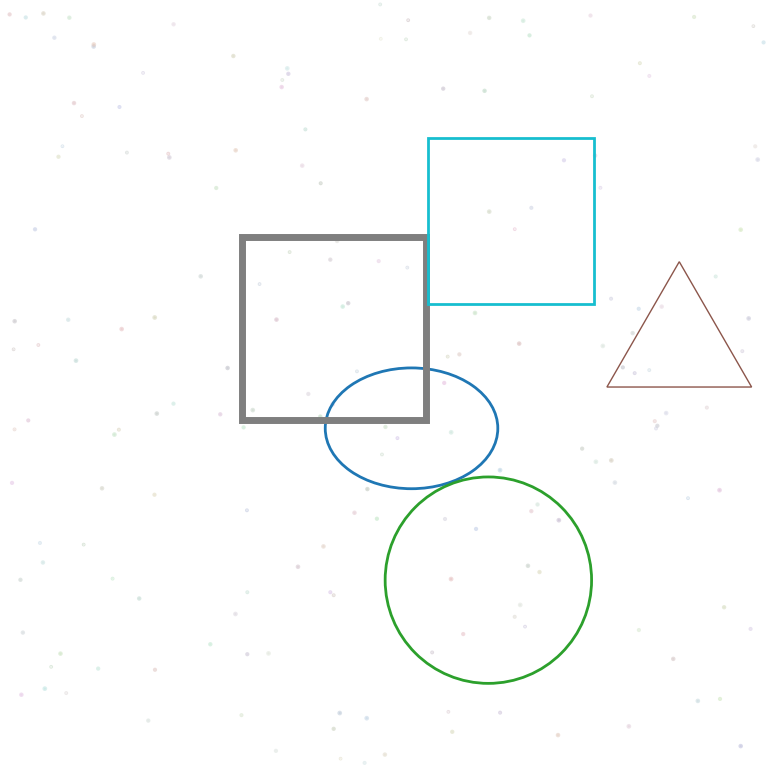[{"shape": "oval", "thickness": 1, "radius": 0.56, "center": [0.534, 0.444]}, {"shape": "circle", "thickness": 1, "radius": 0.67, "center": [0.634, 0.247]}, {"shape": "triangle", "thickness": 0.5, "radius": 0.54, "center": [0.882, 0.552]}, {"shape": "square", "thickness": 2.5, "radius": 0.6, "center": [0.434, 0.573]}, {"shape": "square", "thickness": 1, "radius": 0.54, "center": [0.663, 0.713]}]